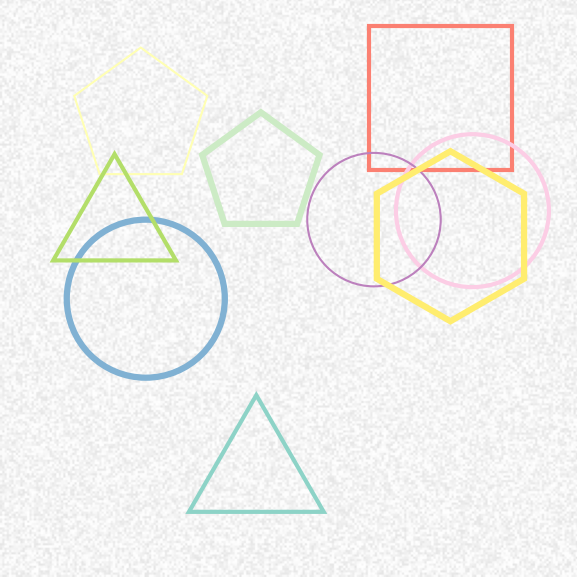[{"shape": "triangle", "thickness": 2, "radius": 0.67, "center": [0.444, 0.18]}, {"shape": "pentagon", "thickness": 1, "radius": 0.61, "center": [0.244, 0.796]}, {"shape": "square", "thickness": 2, "radius": 0.62, "center": [0.762, 0.829]}, {"shape": "circle", "thickness": 3, "radius": 0.68, "center": [0.252, 0.482]}, {"shape": "triangle", "thickness": 2, "radius": 0.61, "center": [0.198, 0.61]}, {"shape": "circle", "thickness": 2, "radius": 0.66, "center": [0.818, 0.634]}, {"shape": "circle", "thickness": 1, "radius": 0.58, "center": [0.648, 0.619]}, {"shape": "pentagon", "thickness": 3, "radius": 0.53, "center": [0.452, 0.698]}, {"shape": "hexagon", "thickness": 3, "radius": 0.74, "center": [0.78, 0.59]}]